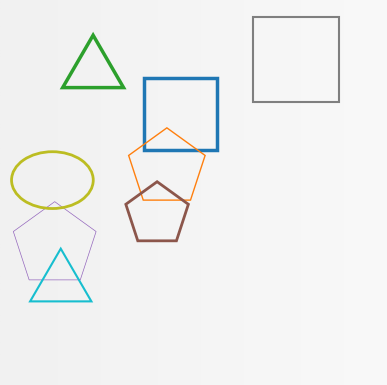[{"shape": "square", "thickness": 2.5, "radius": 0.47, "center": [0.466, 0.704]}, {"shape": "pentagon", "thickness": 1, "radius": 0.52, "center": [0.431, 0.564]}, {"shape": "triangle", "thickness": 2.5, "radius": 0.45, "center": [0.24, 0.818]}, {"shape": "pentagon", "thickness": 0.5, "radius": 0.56, "center": [0.141, 0.364]}, {"shape": "pentagon", "thickness": 2, "radius": 0.42, "center": [0.405, 0.443]}, {"shape": "square", "thickness": 1.5, "radius": 0.55, "center": [0.764, 0.846]}, {"shape": "oval", "thickness": 2, "radius": 0.53, "center": [0.135, 0.532]}, {"shape": "triangle", "thickness": 1.5, "radius": 0.46, "center": [0.157, 0.263]}]